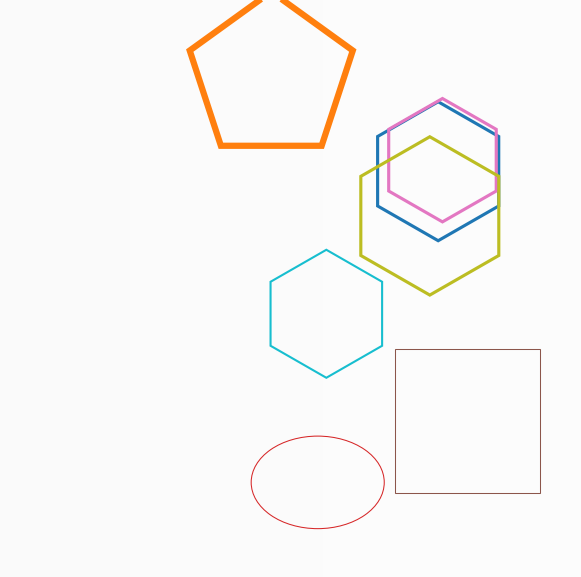[{"shape": "hexagon", "thickness": 1.5, "radius": 0.6, "center": [0.754, 0.703]}, {"shape": "pentagon", "thickness": 3, "radius": 0.74, "center": [0.467, 0.866]}, {"shape": "oval", "thickness": 0.5, "radius": 0.57, "center": [0.547, 0.164]}, {"shape": "square", "thickness": 0.5, "radius": 0.62, "center": [0.804, 0.27]}, {"shape": "hexagon", "thickness": 1.5, "radius": 0.53, "center": [0.761, 0.722]}, {"shape": "hexagon", "thickness": 1.5, "radius": 0.69, "center": [0.739, 0.625]}, {"shape": "hexagon", "thickness": 1, "radius": 0.55, "center": [0.561, 0.456]}]